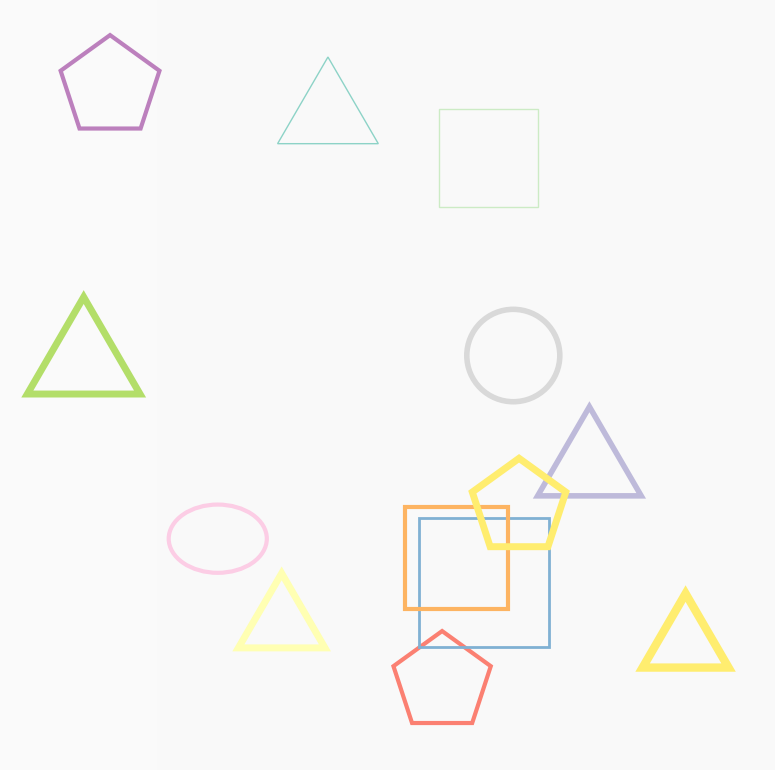[{"shape": "triangle", "thickness": 0.5, "radius": 0.38, "center": [0.423, 0.851]}, {"shape": "triangle", "thickness": 2.5, "radius": 0.32, "center": [0.363, 0.191]}, {"shape": "triangle", "thickness": 2, "radius": 0.39, "center": [0.761, 0.395]}, {"shape": "pentagon", "thickness": 1.5, "radius": 0.33, "center": [0.57, 0.114]}, {"shape": "square", "thickness": 1, "radius": 0.42, "center": [0.625, 0.243]}, {"shape": "square", "thickness": 1.5, "radius": 0.33, "center": [0.589, 0.276]}, {"shape": "triangle", "thickness": 2.5, "radius": 0.42, "center": [0.108, 0.53]}, {"shape": "oval", "thickness": 1.5, "radius": 0.32, "center": [0.281, 0.3]}, {"shape": "circle", "thickness": 2, "radius": 0.3, "center": [0.662, 0.538]}, {"shape": "pentagon", "thickness": 1.5, "radius": 0.34, "center": [0.142, 0.887]}, {"shape": "square", "thickness": 0.5, "radius": 0.32, "center": [0.631, 0.795]}, {"shape": "triangle", "thickness": 3, "radius": 0.32, "center": [0.885, 0.165]}, {"shape": "pentagon", "thickness": 2.5, "radius": 0.32, "center": [0.67, 0.341]}]